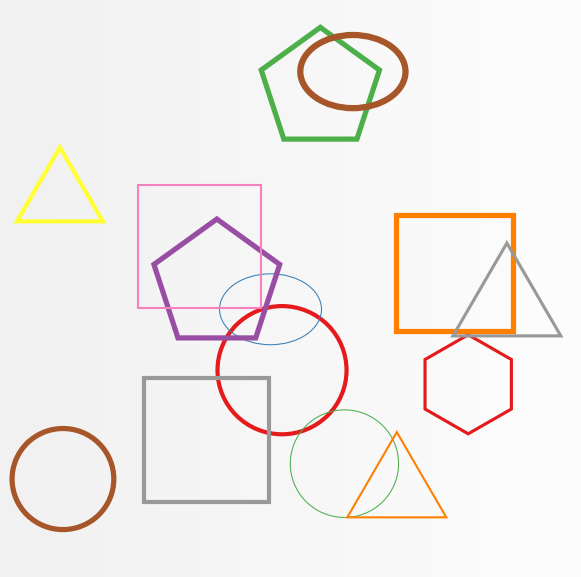[{"shape": "hexagon", "thickness": 1.5, "radius": 0.43, "center": [0.805, 0.334]}, {"shape": "circle", "thickness": 2, "radius": 0.55, "center": [0.485, 0.358]}, {"shape": "oval", "thickness": 0.5, "radius": 0.44, "center": [0.465, 0.464]}, {"shape": "pentagon", "thickness": 2.5, "radius": 0.53, "center": [0.551, 0.845]}, {"shape": "circle", "thickness": 0.5, "radius": 0.47, "center": [0.593, 0.196]}, {"shape": "pentagon", "thickness": 2.5, "radius": 0.57, "center": [0.373, 0.506]}, {"shape": "triangle", "thickness": 1, "radius": 0.49, "center": [0.683, 0.152]}, {"shape": "square", "thickness": 2.5, "radius": 0.5, "center": [0.781, 0.526]}, {"shape": "triangle", "thickness": 2, "radius": 0.43, "center": [0.103, 0.659]}, {"shape": "circle", "thickness": 2.5, "radius": 0.44, "center": [0.108, 0.17]}, {"shape": "oval", "thickness": 3, "radius": 0.45, "center": [0.607, 0.875]}, {"shape": "square", "thickness": 1, "radius": 0.53, "center": [0.343, 0.571]}, {"shape": "triangle", "thickness": 1.5, "radius": 0.54, "center": [0.872, 0.471]}, {"shape": "square", "thickness": 2, "radius": 0.54, "center": [0.355, 0.238]}]